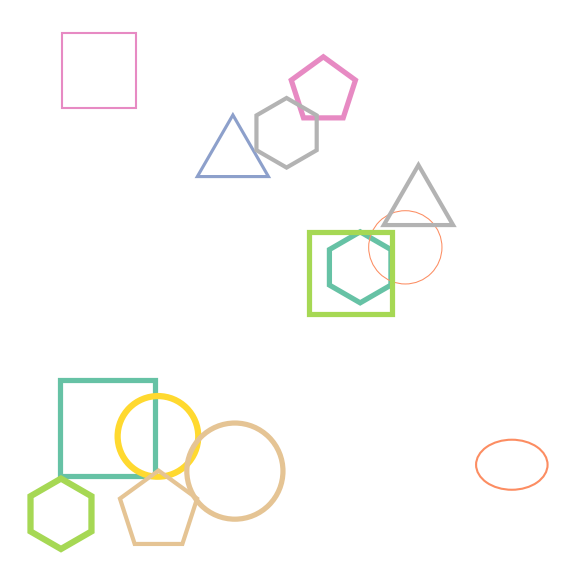[{"shape": "square", "thickness": 2.5, "radius": 0.41, "center": [0.186, 0.258]}, {"shape": "hexagon", "thickness": 2.5, "radius": 0.31, "center": [0.624, 0.536]}, {"shape": "circle", "thickness": 0.5, "radius": 0.32, "center": [0.702, 0.571]}, {"shape": "oval", "thickness": 1, "radius": 0.31, "center": [0.886, 0.194]}, {"shape": "triangle", "thickness": 1.5, "radius": 0.36, "center": [0.403, 0.729]}, {"shape": "square", "thickness": 1, "radius": 0.32, "center": [0.171, 0.877]}, {"shape": "pentagon", "thickness": 2.5, "radius": 0.29, "center": [0.56, 0.842]}, {"shape": "hexagon", "thickness": 3, "radius": 0.3, "center": [0.106, 0.109]}, {"shape": "square", "thickness": 2.5, "radius": 0.36, "center": [0.607, 0.526]}, {"shape": "circle", "thickness": 3, "radius": 0.35, "center": [0.273, 0.244]}, {"shape": "pentagon", "thickness": 2, "radius": 0.35, "center": [0.275, 0.114]}, {"shape": "circle", "thickness": 2.5, "radius": 0.42, "center": [0.407, 0.183]}, {"shape": "triangle", "thickness": 2, "radius": 0.35, "center": [0.725, 0.644]}, {"shape": "hexagon", "thickness": 2, "radius": 0.3, "center": [0.496, 0.769]}]